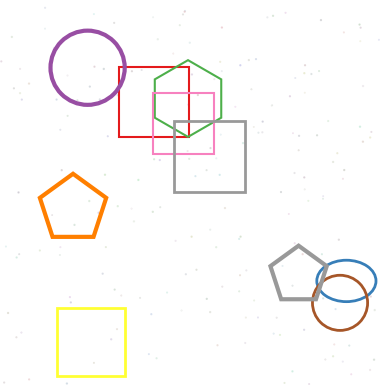[{"shape": "square", "thickness": 1.5, "radius": 0.46, "center": [0.399, 0.734]}, {"shape": "oval", "thickness": 2, "radius": 0.38, "center": [0.9, 0.27]}, {"shape": "hexagon", "thickness": 1.5, "radius": 0.5, "center": [0.488, 0.744]}, {"shape": "circle", "thickness": 3, "radius": 0.48, "center": [0.228, 0.824]}, {"shape": "pentagon", "thickness": 3, "radius": 0.45, "center": [0.19, 0.458]}, {"shape": "square", "thickness": 2, "radius": 0.44, "center": [0.236, 0.112]}, {"shape": "circle", "thickness": 2, "radius": 0.36, "center": [0.883, 0.213]}, {"shape": "square", "thickness": 1.5, "radius": 0.4, "center": [0.477, 0.68]}, {"shape": "pentagon", "thickness": 3, "radius": 0.38, "center": [0.776, 0.285]}, {"shape": "square", "thickness": 2, "radius": 0.46, "center": [0.544, 0.594]}]